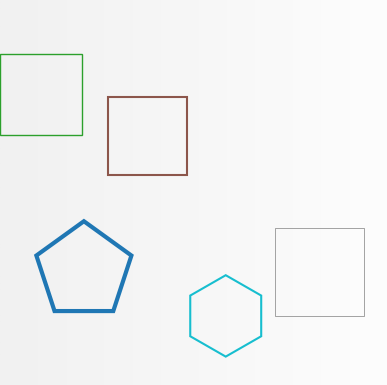[{"shape": "pentagon", "thickness": 3, "radius": 0.64, "center": [0.217, 0.296]}, {"shape": "square", "thickness": 1, "radius": 0.53, "center": [0.106, 0.755]}, {"shape": "square", "thickness": 1.5, "radius": 0.51, "center": [0.381, 0.646]}, {"shape": "square", "thickness": 0.5, "radius": 0.57, "center": [0.824, 0.293]}, {"shape": "hexagon", "thickness": 1.5, "radius": 0.53, "center": [0.583, 0.179]}]